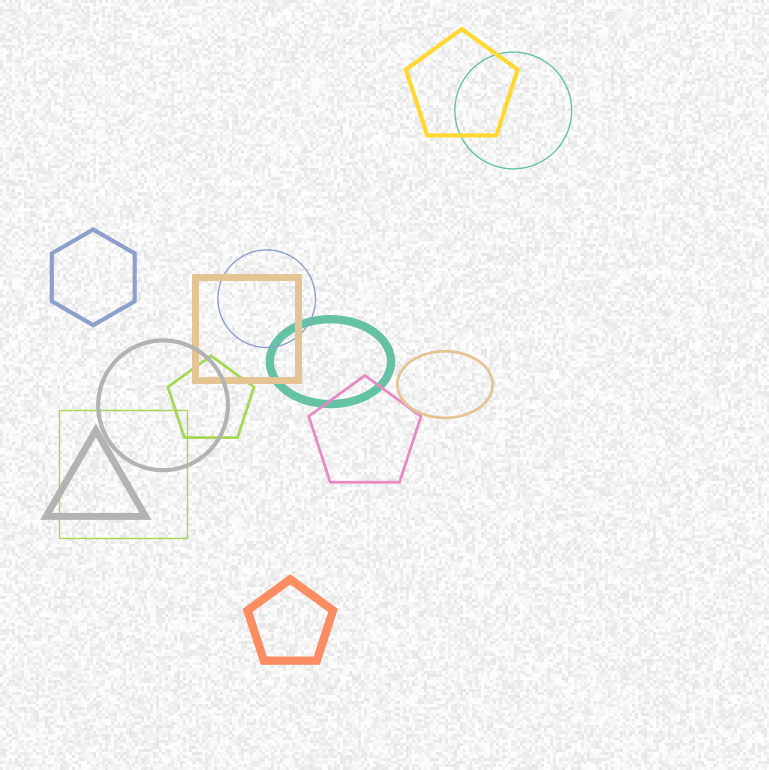[{"shape": "circle", "thickness": 0.5, "radius": 0.38, "center": [0.667, 0.857]}, {"shape": "oval", "thickness": 3, "radius": 0.39, "center": [0.429, 0.53]}, {"shape": "pentagon", "thickness": 3, "radius": 0.29, "center": [0.377, 0.189]}, {"shape": "circle", "thickness": 0.5, "radius": 0.32, "center": [0.346, 0.612]}, {"shape": "hexagon", "thickness": 1.5, "radius": 0.31, "center": [0.121, 0.64]}, {"shape": "pentagon", "thickness": 1, "radius": 0.38, "center": [0.474, 0.436]}, {"shape": "square", "thickness": 0.5, "radius": 0.42, "center": [0.159, 0.384]}, {"shape": "pentagon", "thickness": 1, "radius": 0.29, "center": [0.274, 0.479]}, {"shape": "pentagon", "thickness": 1.5, "radius": 0.38, "center": [0.6, 0.886]}, {"shape": "square", "thickness": 2.5, "radius": 0.33, "center": [0.32, 0.574]}, {"shape": "oval", "thickness": 1, "radius": 0.31, "center": [0.578, 0.501]}, {"shape": "circle", "thickness": 1.5, "radius": 0.42, "center": [0.212, 0.474]}, {"shape": "triangle", "thickness": 2.5, "radius": 0.37, "center": [0.124, 0.367]}]